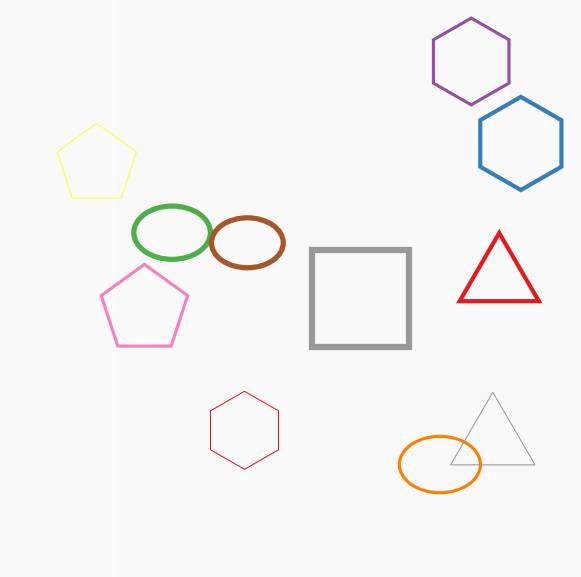[{"shape": "hexagon", "thickness": 0.5, "radius": 0.34, "center": [0.421, 0.254]}, {"shape": "triangle", "thickness": 2, "radius": 0.39, "center": [0.859, 0.517]}, {"shape": "hexagon", "thickness": 2, "radius": 0.4, "center": [0.896, 0.751]}, {"shape": "oval", "thickness": 2.5, "radius": 0.33, "center": [0.296, 0.596]}, {"shape": "hexagon", "thickness": 1.5, "radius": 0.38, "center": [0.811, 0.893]}, {"shape": "oval", "thickness": 1.5, "radius": 0.35, "center": [0.757, 0.195]}, {"shape": "pentagon", "thickness": 0.5, "radius": 0.36, "center": [0.166, 0.714]}, {"shape": "oval", "thickness": 2.5, "radius": 0.31, "center": [0.426, 0.579]}, {"shape": "pentagon", "thickness": 1.5, "radius": 0.39, "center": [0.249, 0.463]}, {"shape": "square", "thickness": 3, "radius": 0.42, "center": [0.62, 0.482]}, {"shape": "triangle", "thickness": 0.5, "radius": 0.42, "center": [0.848, 0.236]}]